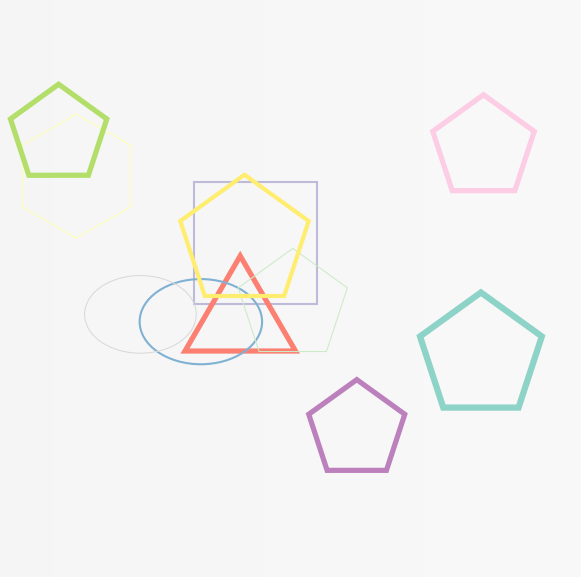[{"shape": "pentagon", "thickness": 3, "radius": 0.55, "center": [0.827, 0.383]}, {"shape": "hexagon", "thickness": 0.5, "radius": 0.54, "center": [0.131, 0.694]}, {"shape": "square", "thickness": 1, "radius": 0.53, "center": [0.44, 0.578]}, {"shape": "triangle", "thickness": 2.5, "radius": 0.55, "center": [0.413, 0.446]}, {"shape": "oval", "thickness": 1, "radius": 0.53, "center": [0.346, 0.442]}, {"shape": "pentagon", "thickness": 2.5, "radius": 0.44, "center": [0.101, 0.766]}, {"shape": "pentagon", "thickness": 2.5, "radius": 0.46, "center": [0.832, 0.743]}, {"shape": "oval", "thickness": 0.5, "radius": 0.48, "center": [0.242, 0.455]}, {"shape": "pentagon", "thickness": 2.5, "radius": 0.43, "center": [0.614, 0.255]}, {"shape": "pentagon", "thickness": 0.5, "radius": 0.49, "center": [0.504, 0.47]}, {"shape": "pentagon", "thickness": 2, "radius": 0.58, "center": [0.421, 0.581]}]